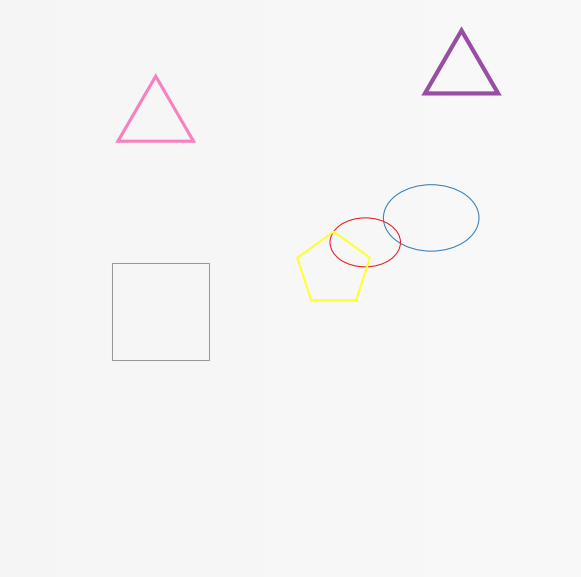[{"shape": "oval", "thickness": 0.5, "radius": 0.3, "center": [0.628, 0.579]}, {"shape": "oval", "thickness": 0.5, "radius": 0.41, "center": [0.742, 0.622]}, {"shape": "triangle", "thickness": 2, "radius": 0.36, "center": [0.794, 0.874]}, {"shape": "pentagon", "thickness": 1, "radius": 0.33, "center": [0.574, 0.532]}, {"shape": "triangle", "thickness": 1.5, "radius": 0.38, "center": [0.268, 0.792]}, {"shape": "square", "thickness": 0.5, "radius": 0.42, "center": [0.276, 0.459]}]